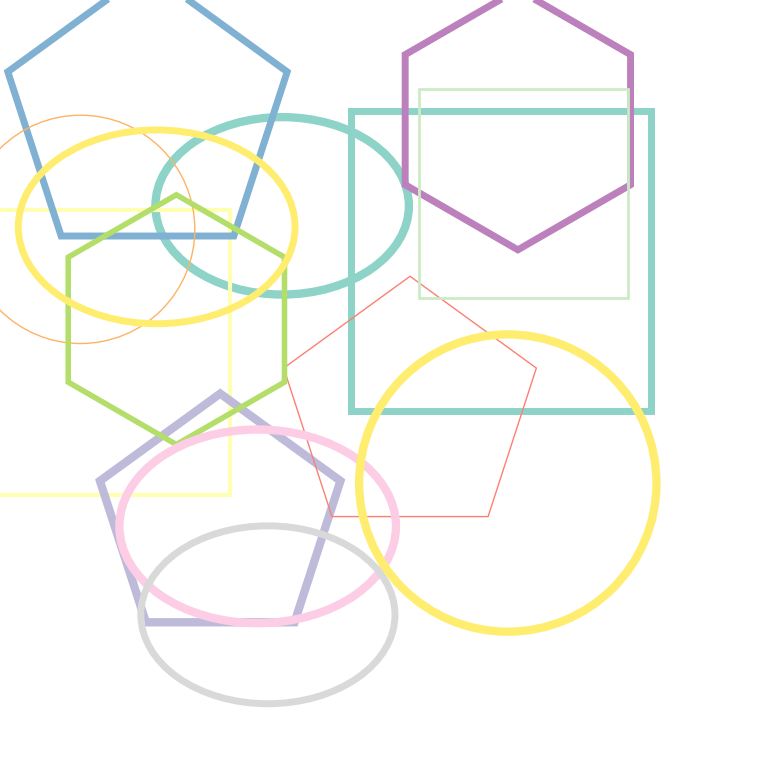[{"shape": "square", "thickness": 2.5, "radius": 0.97, "center": [0.65, 0.661]}, {"shape": "oval", "thickness": 3, "radius": 0.82, "center": [0.366, 0.733]}, {"shape": "square", "thickness": 1.5, "radius": 0.92, "center": [0.113, 0.542]}, {"shape": "pentagon", "thickness": 3, "radius": 0.82, "center": [0.286, 0.325]}, {"shape": "pentagon", "thickness": 0.5, "radius": 0.86, "center": [0.533, 0.469]}, {"shape": "pentagon", "thickness": 2.5, "radius": 0.95, "center": [0.192, 0.848]}, {"shape": "circle", "thickness": 0.5, "radius": 0.74, "center": [0.105, 0.702]}, {"shape": "hexagon", "thickness": 2, "radius": 0.81, "center": [0.229, 0.585]}, {"shape": "oval", "thickness": 3, "radius": 0.9, "center": [0.335, 0.316]}, {"shape": "oval", "thickness": 2.5, "radius": 0.83, "center": [0.348, 0.202]}, {"shape": "hexagon", "thickness": 2.5, "radius": 0.84, "center": [0.673, 0.845]}, {"shape": "square", "thickness": 1, "radius": 0.68, "center": [0.68, 0.749]}, {"shape": "oval", "thickness": 2.5, "radius": 0.9, "center": [0.203, 0.705]}, {"shape": "circle", "thickness": 3, "radius": 0.97, "center": [0.659, 0.373]}]